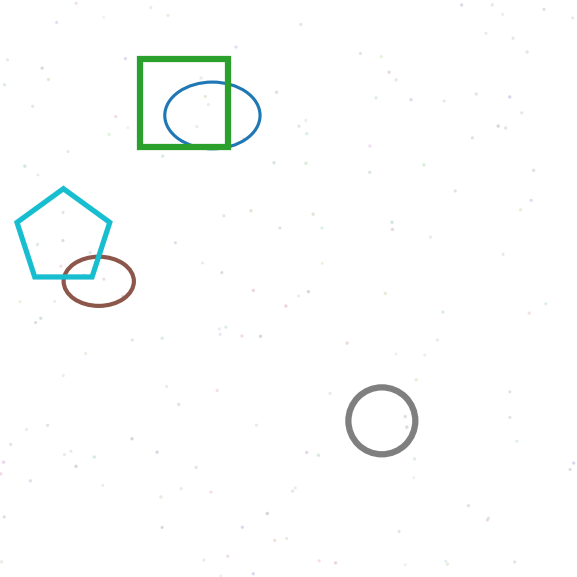[{"shape": "oval", "thickness": 1.5, "radius": 0.41, "center": [0.368, 0.799]}, {"shape": "square", "thickness": 3, "radius": 0.38, "center": [0.318, 0.82]}, {"shape": "oval", "thickness": 2, "radius": 0.3, "center": [0.171, 0.512]}, {"shape": "circle", "thickness": 3, "radius": 0.29, "center": [0.661, 0.27]}, {"shape": "pentagon", "thickness": 2.5, "radius": 0.42, "center": [0.11, 0.588]}]